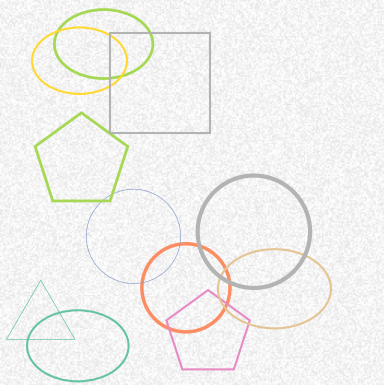[{"shape": "oval", "thickness": 1.5, "radius": 0.66, "center": [0.202, 0.102]}, {"shape": "triangle", "thickness": 0.5, "radius": 0.51, "center": [0.106, 0.17]}, {"shape": "circle", "thickness": 2.5, "radius": 0.57, "center": [0.483, 0.252]}, {"shape": "circle", "thickness": 0.5, "radius": 0.61, "center": [0.347, 0.386]}, {"shape": "pentagon", "thickness": 1.5, "radius": 0.57, "center": [0.541, 0.133]}, {"shape": "oval", "thickness": 2, "radius": 0.64, "center": [0.269, 0.886]}, {"shape": "pentagon", "thickness": 2, "radius": 0.63, "center": [0.212, 0.58]}, {"shape": "oval", "thickness": 1.5, "radius": 0.62, "center": [0.206, 0.842]}, {"shape": "oval", "thickness": 1.5, "radius": 0.73, "center": [0.713, 0.25]}, {"shape": "square", "thickness": 1.5, "radius": 0.66, "center": [0.416, 0.784]}, {"shape": "circle", "thickness": 3, "radius": 0.73, "center": [0.659, 0.398]}]